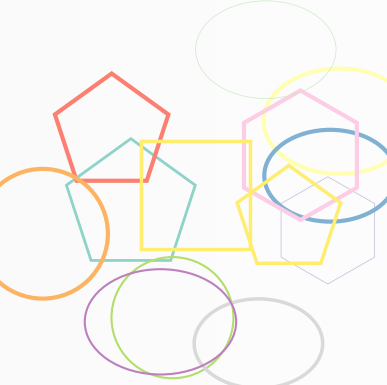[{"shape": "pentagon", "thickness": 2, "radius": 0.87, "center": [0.338, 0.465]}, {"shape": "oval", "thickness": 3, "radius": 0.98, "center": [0.876, 0.685]}, {"shape": "hexagon", "thickness": 0.5, "radius": 0.7, "center": [0.846, 0.402]}, {"shape": "pentagon", "thickness": 3, "radius": 0.77, "center": [0.288, 0.655]}, {"shape": "oval", "thickness": 3, "radius": 0.85, "center": [0.852, 0.544]}, {"shape": "circle", "thickness": 3, "radius": 0.84, "center": [0.11, 0.393]}, {"shape": "circle", "thickness": 1.5, "radius": 0.79, "center": [0.445, 0.175]}, {"shape": "hexagon", "thickness": 3, "radius": 0.84, "center": [0.775, 0.597]}, {"shape": "oval", "thickness": 2.5, "radius": 0.83, "center": [0.667, 0.108]}, {"shape": "oval", "thickness": 1.5, "radius": 0.98, "center": [0.414, 0.164]}, {"shape": "oval", "thickness": 0.5, "radius": 0.91, "center": [0.686, 0.871]}, {"shape": "pentagon", "thickness": 2.5, "radius": 0.7, "center": [0.746, 0.43]}, {"shape": "square", "thickness": 2.5, "radius": 0.7, "center": [0.505, 0.494]}]